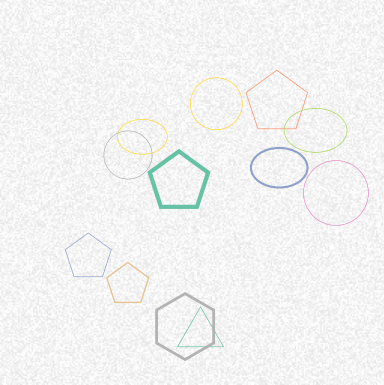[{"shape": "triangle", "thickness": 0.5, "radius": 0.35, "center": [0.521, 0.134]}, {"shape": "pentagon", "thickness": 3, "radius": 0.4, "center": [0.465, 0.527]}, {"shape": "pentagon", "thickness": 0.5, "radius": 0.42, "center": [0.719, 0.734]}, {"shape": "oval", "thickness": 1.5, "radius": 0.37, "center": [0.725, 0.564]}, {"shape": "pentagon", "thickness": 0.5, "radius": 0.31, "center": [0.229, 0.332]}, {"shape": "circle", "thickness": 0.5, "radius": 0.42, "center": [0.873, 0.499]}, {"shape": "oval", "thickness": 0.5, "radius": 0.41, "center": [0.82, 0.661]}, {"shape": "circle", "thickness": 0.5, "radius": 0.34, "center": [0.562, 0.731]}, {"shape": "oval", "thickness": 0.5, "radius": 0.32, "center": [0.37, 0.645]}, {"shape": "pentagon", "thickness": 1, "radius": 0.29, "center": [0.332, 0.261]}, {"shape": "hexagon", "thickness": 2, "radius": 0.43, "center": [0.481, 0.152]}, {"shape": "circle", "thickness": 0.5, "radius": 0.31, "center": [0.332, 0.597]}]